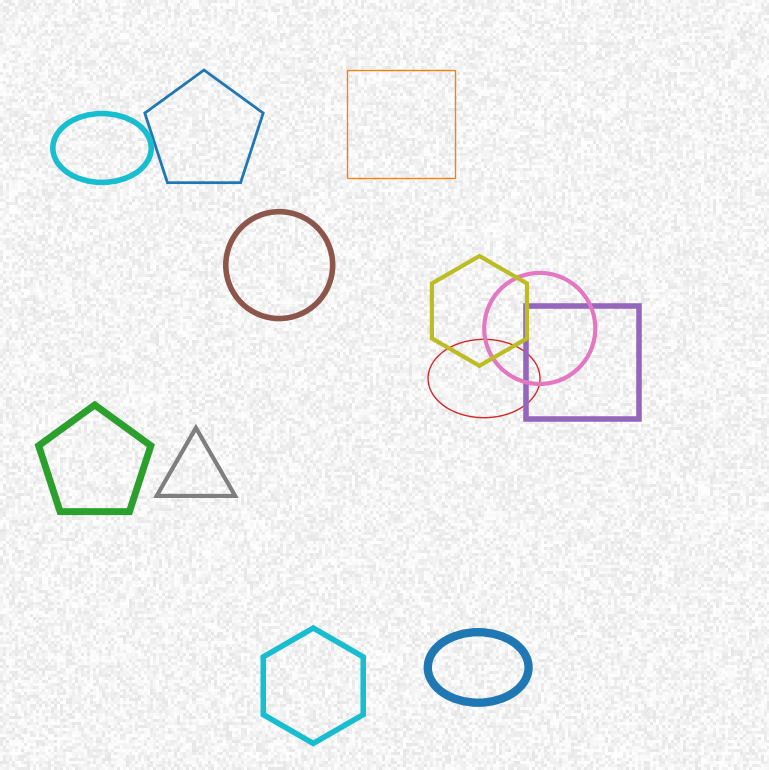[{"shape": "pentagon", "thickness": 1, "radius": 0.4, "center": [0.265, 0.828]}, {"shape": "oval", "thickness": 3, "radius": 0.33, "center": [0.621, 0.133]}, {"shape": "square", "thickness": 0.5, "radius": 0.35, "center": [0.521, 0.839]}, {"shape": "pentagon", "thickness": 2.5, "radius": 0.38, "center": [0.123, 0.398]}, {"shape": "oval", "thickness": 0.5, "radius": 0.36, "center": [0.629, 0.508]}, {"shape": "square", "thickness": 2, "radius": 0.37, "center": [0.756, 0.529]}, {"shape": "circle", "thickness": 2, "radius": 0.35, "center": [0.363, 0.656]}, {"shape": "circle", "thickness": 1.5, "radius": 0.36, "center": [0.701, 0.573]}, {"shape": "triangle", "thickness": 1.5, "radius": 0.29, "center": [0.254, 0.385]}, {"shape": "hexagon", "thickness": 1.5, "radius": 0.36, "center": [0.623, 0.596]}, {"shape": "oval", "thickness": 2, "radius": 0.32, "center": [0.132, 0.808]}, {"shape": "hexagon", "thickness": 2, "radius": 0.37, "center": [0.407, 0.109]}]